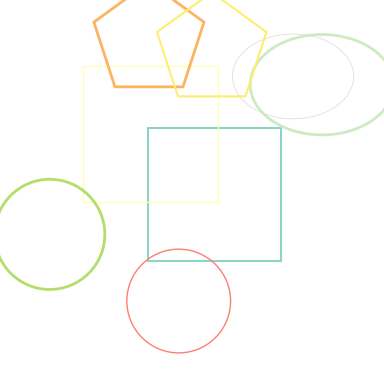[{"shape": "square", "thickness": 1.5, "radius": 0.86, "center": [0.557, 0.496]}, {"shape": "square", "thickness": 1, "radius": 0.88, "center": [0.391, 0.652]}, {"shape": "circle", "thickness": 1, "radius": 0.67, "center": [0.464, 0.218]}, {"shape": "pentagon", "thickness": 2, "radius": 0.75, "center": [0.387, 0.896]}, {"shape": "circle", "thickness": 2, "radius": 0.72, "center": [0.129, 0.391]}, {"shape": "oval", "thickness": 0.5, "radius": 0.79, "center": [0.761, 0.802]}, {"shape": "oval", "thickness": 2, "radius": 0.93, "center": [0.836, 0.78]}, {"shape": "pentagon", "thickness": 1.5, "radius": 0.75, "center": [0.55, 0.871]}]